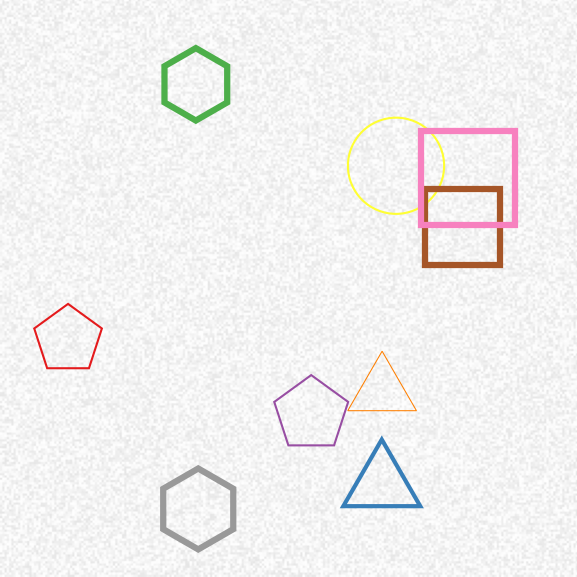[{"shape": "pentagon", "thickness": 1, "radius": 0.31, "center": [0.118, 0.411]}, {"shape": "triangle", "thickness": 2, "radius": 0.38, "center": [0.661, 0.161]}, {"shape": "hexagon", "thickness": 3, "radius": 0.31, "center": [0.339, 0.853]}, {"shape": "pentagon", "thickness": 1, "radius": 0.34, "center": [0.539, 0.282]}, {"shape": "triangle", "thickness": 0.5, "radius": 0.34, "center": [0.662, 0.322]}, {"shape": "circle", "thickness": 1, "radius": 0.42, "center": [0.686, 0.712]}, {"shape": "square", "thickness": 3, "radius": 0.33, "center": [0.801, 0.606]}, {"shape": "square", "thickness": 3, "radius": 0.41, "center": [0.81, 0.691]}, {"shape": "hexagon", "thickness": 3, "radius": 0.35, "center": [0.343, 0.118]}]